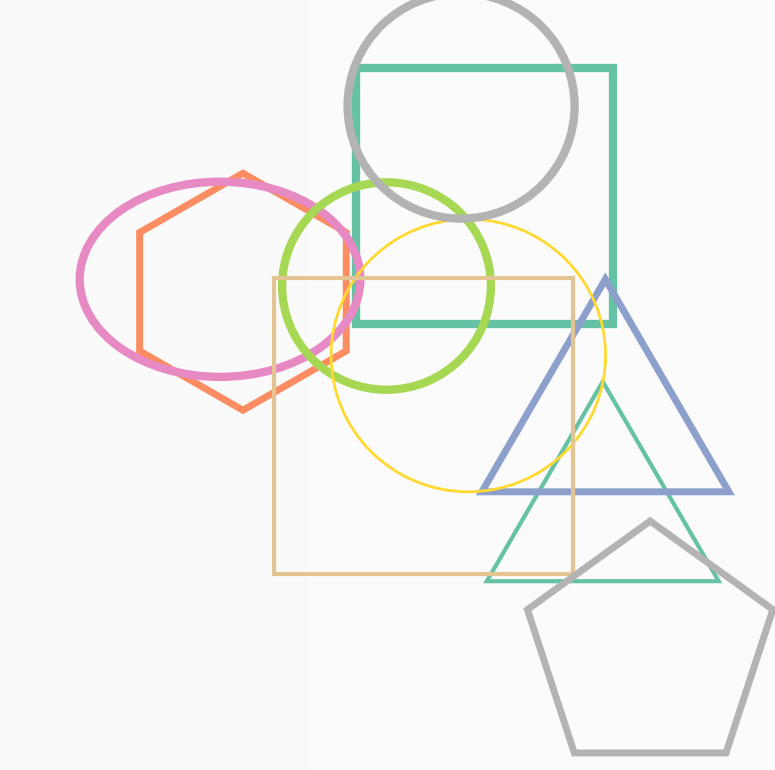[{"shape": "triangle", "thickness": 1.5, "radius": 0.86, "center": [0.778, 0.332]}, {"shape": "square", "thickness": 3, "radius": 0.83, "center": [0.625, 0.745]}, {"shape": "hexagon", "thickness": 2.5, "radius": 0.77, "center": [0.313, 0.621]}, {"shape": "triangle", "thickness": 2.5, "radius": 0.92, "center": [0.781, 0.453]}, {"shape": "oval", "thickness": 3, "radius": 0.91, "center": [0.284, 0.637]}, {"shape": "circle", "thickness": 3, "radius": 0.67, "center": [0.499, 0.629]}, {"shape": "circle", "thickness": 1, "radius": 0.89, "center": [0.604, 0.538]}, {"shape": "square", "thickness": 1.5, "radius": 0.96, "center": [0.547, 0.447]}, {"shape": "circle", "thickness": 3, "radius": 0.73, "center": [0.595, 0.863]}, {"shape": "pentagon", "thickness": 2.5, "radius": 0.83, "center": [0.839, 0.157]}]